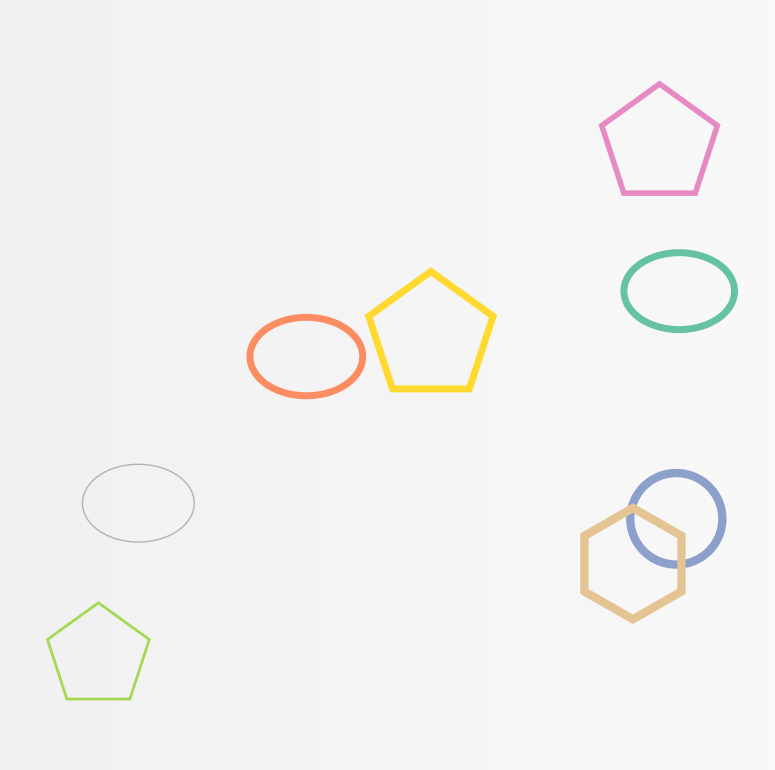[{"shape": "oval", "thickness": 2.5, "radius": 0.36, "center": [0.876, 0.622]}, {"shape": "oval", "thickness": 2.5, "radius": 0.36, "center": [0.395, 0.537]}, {"shape": "circle", "thickness": 3, "radius": 0.3, "center": [0.873, 0.326]}, {"shape": "pentagon", "thickness": 2, "radius": 0.39, "center": [0.851, 0.813]}, {"shape": "pentagon", "thickness": 1, "radius": 0.35, "center": [0.127, 0.148]}, {"shape": "pentagon", "thickness": 2.5, "radius": 0.42, "center": [0.556, 0.563]}, {"shape": "hexagon", "thickness": 3, "radius": 0.36, "center": [0.817, 0.268]}, {"shape": "oval", "thickness": 0.5, "radius": 0.36, "center": [0.179, 0.347]}]